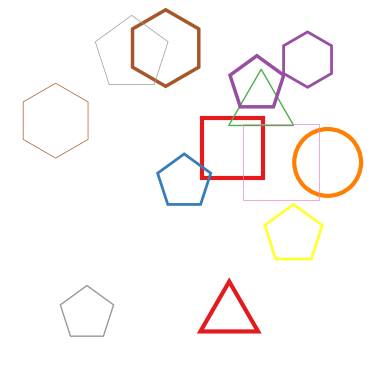[{"shape": "triangle", "thickness": 3, "radius": 0.43, "center": [0.595, 0.182]}, {"shape": "square", "thickness": 3, "radius": 0.39, "center": [0.605, 0.616]}, {"shape": "pentagon", "thickness": 2, "radius": 0.36, "center": [0.478, 0.528]}, {"shape": "triangle", "thickness": 1, "radius": 0.49, "center": [0.678, 0.723]}, {"shape": "hexagon", "thickness": 2, "radius": 0.36, "center": [0.799, 0.845]}, {"shape": "pentagon", "thickness": 2.5, "radius": 0.37, "center": [0.667, 0.782]}, {"shape": "circle", "thickness": 3, "radius": 0.43, "center": [0.851, 0.578]}, {"shape": "pentagon", "thickness": 2, "radius": 0.39, "center": [0.762, 0.391]}, {"shape": "hexagon", "thickness": 0.5, "radius": 0.49, "center": [0.144, 0.687]}, {"shape": "hexagon", "thickness": 2.5, "radius": 0.5, "center": [0.43, 0.875]}, {"shape": "square", "thickness": 0.5, "radius": 0.49, "center": [0.73, 0.579]}, {"shape": "pentagon", "thickness": 0.5, "radius": 0.5, "center": [0.342, 0.861]}, {"shape": "pentagon", "thickness": 1, "radius": 0.36, "center": [0.226, 0.186]}]